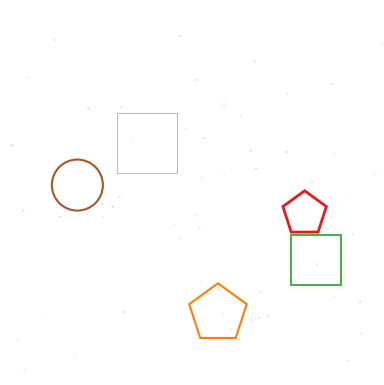[{"shape": "pentagon", "thickness": 2, "radius": 0.3, "center": [0.791, 0.445]}, {"shape": "square", "thickness": 1.5, "radius": 0.32, "center": [0.822, 0.325]}, {"shape": "pentagon", "thickness": 1.5, "radius": 0.39, "center": [0.566, 0.186]}, {"shape": "circle", "thickness": 1.5, "radius": 0.33, "center": [0.201, 0.519]}, {"shape": "square", "thickness": 0.5, "radius": 0.39, "center": [0.382, 0.628]}]